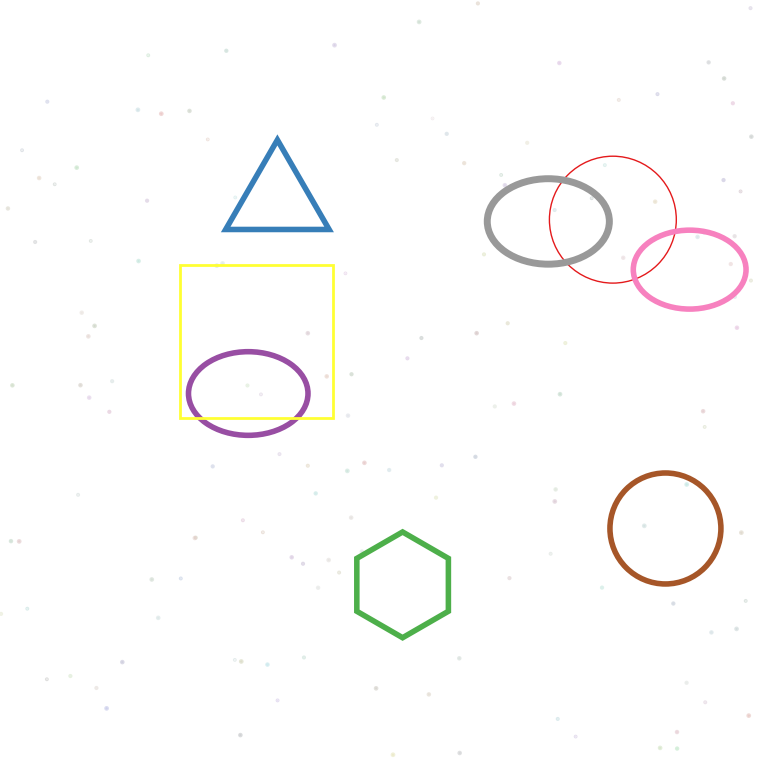[{"shape": "circle", "thickness": 0.5, "radius": 0.41, "center": [0.796, 0.715]}, {"shape": "triangle", "thickness": 2, "radius": 0.39, "center": [0.36, 0.741]}, {"shape": "hexagon", "thickness": 2, "radius": 0.34, "center": [0.523, 0.24]}, {"shape": "oval", "thickness": 2, "radius": 0.39, "center": [0.322, 0.489]}, {"shape": "square", "thickness": 1, "radius": 0.5, "center": [0.333, 0.556]}, {"shape": "circle", "thickness": 2, "radius": 0.36, "center": [0.864, 0.314]}, {"shape": "oval", "thickness": 2, "radius": 0.37, "center": [0.896, 0.65]}, {"shape": "oval", "thickness": 2.5, "radius": 0.4, "center": [0.712, 0.712]}]